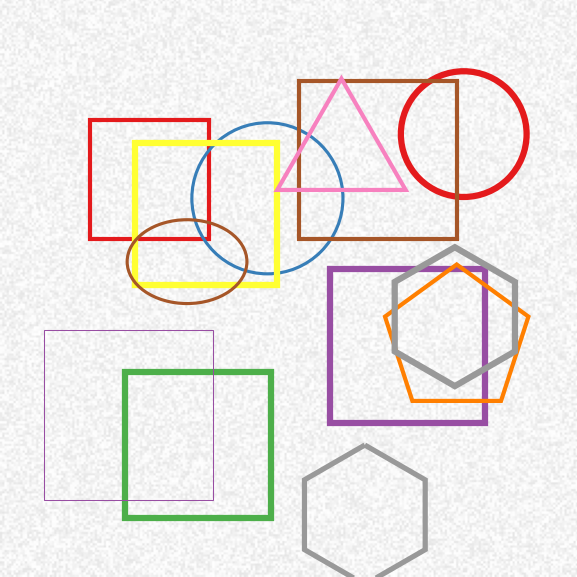[{"shape": "circle", "thickness": 3, "radius": 0.54, "center": [0.803, 0.767]}, {"shape": "square", "thickness": 2, "radius": 0.52, "center": [0.259, 0.688]}, {"shape": "circle", "thickness": 1.5, "radius": 0.65, "center": [0.463, 0.656]}, {"shape": "square", "thickness": 3, "radius": 0.63, "center": [0.343, 0.228]}, {"shape": "square", "thickness": 0.5, "radius": 0.74, "center": [0.223, 0.28]}, {"shape": "square", "thickness": 3, "radius": 0.67, "center": [0.706, 0.4]}, {"shape": "pentagon", "thickness": 2, "radius": 0.65, "center": [0.791, 0.411]}, {"shape": "square", "thickness": 3, "radius": 0.61, "center": [0.356, 0.629]}, {"shape": "square", "thickness": 2, "radius": 0.68, "center": [0.654, 0.722]}, {"shape": "oval", "thickness": 1.5, "radius": 0.52, "center": [0.324, 0.546]}, {"shape": "triangle", "thickness": 2, "radius": 0.64, "center": [0.591, 0.734]}, {"shape": "hexagon", "thickness": 2.5, "radius": 0.6, "center": [0.632, 0.108]}, {"shape": "hexagon", "thickness": 3, "radius": 0.6, "center": [0.788, 0.451]}]